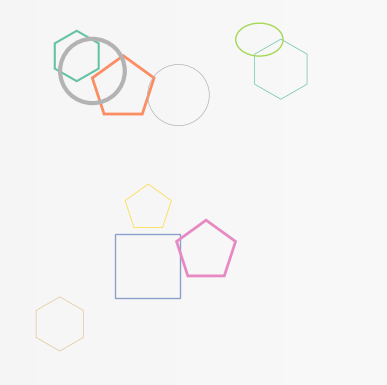[{"shape": "hexagon", "thickness": 1.5, "radius": 0.33, "center": [0.198, 0.855]}, {"shape": "hexagon", "thickness": 0.5, "radius": 0.39, "center": [0.725, 0.82]}, {"shape": "pentagon", "thickness": 2, "radius": 0.42, "center": [0.318, 0.772]}, {"shape": "square", "thickness": 1, "radius": 0.41, "center": [0.381, 0.309]}, {"shape": "pentagon", "thickness": 2, "radius": 0.4, "center": [0.532, 0.348]}, {"shape": "oval", "thickness": 1, "radius": 0.31, "center": [0.669, 0.897]}, {"shape": "pentagon", "thickness": 0.5, "radius": 0.31, "center": [0.383, 0.459]}, {"shape": "hexagon", "thickness": 0.5, "radius": 0.35, "center": [0.154, 0.159]}, {"shape": "circle", "thickness": 3, "radius": 0.42, "center": [0.239, 0.816]}, {"shape": "circle", "thickness": 0.5, "radius": 0.4, "center": [0.461, 0.753]}]